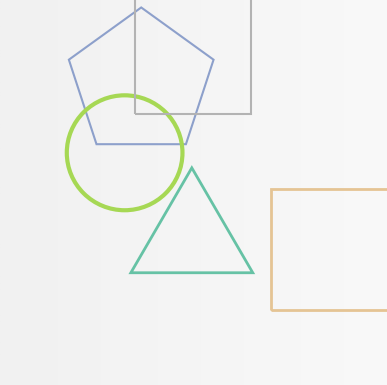[{"shape": "triangle", "thickness": 2, "radius": 0.91, "center": [0.495, 0.382]}, {"shape": "pentagon", "thickness": 1.5, "radius": 0.98, "center": [0.364, 0.784]}, {"shape": "circle", "thickness": 3, "radius": 0.75, "center": [0.322, 0.603]}, {"shape": "square", "thickness": 2, "radius": 0.79, "center": [0.856, 0.351]}, {"shape": "square", "thickness": 1.5, "radius": 0.75, "center": [0.498, 0.854]}]